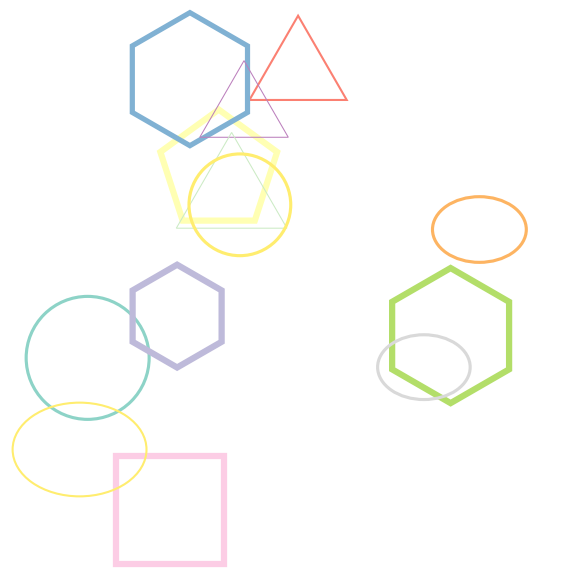[{"shape": "circle", "thickness": 1.5, "radius": 0.53, "center": [0.152, 0.379]}, {"shape": "pentagon", "thickness": 3, "radius": 0.53, "center": [0.379, 0.703]}, {"shape": "hexagon", "thickness": 3, "radius": 0.44, "center": [0.307, 0.452]}, {"shape": "triangle", "thickness": 1, "radius": 0.49, "center": [0.516, 0.875]}, {"shape": "hexagon", "thickness": 2.5, "radius": 0.58, "center": [0.329, 0.862]}, {"shape": "oval", "thickness": 1.5, "radius": 0.41, "center": [0.83, 0.602]}, {"shape": "hexagon", "thickness": 3, "radius": 0.58, "center": [0.78, 0.418]}, {"shape": "square", "thickness": 3, "radius": 0.47, "center": [0.295, 0.115]}, {"shape": "oval", "thickness": 1.5, "radius": 0.4, "center": [0.734, 0.363]}, {"shape": "triangle", "thickness": 0.5, "radius": 0.44, "center": [0.423, 0.806]}, {"shape": "triangle", "thickness": 0.5, "radius": 0.55, "center": [0.401, 0.659]}, {"shape": "circle", "thickness": 1.5, "radius": 0.44, "center": [0.415, 0.644]}, {"shape": "oval", "thickness": 1, "radius": 0.58, "center": [0.138, 0.221]}]